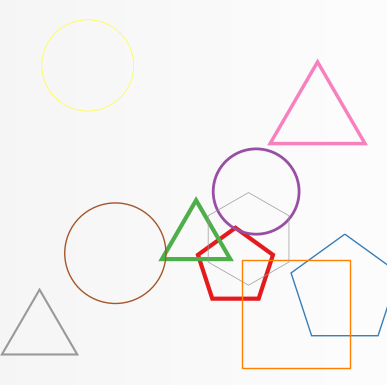[{"shape": "pentagon", "thickness": 3, "radius": 0.51, "center": [0.608, 0.307]}, {"shape": "pentagon", "thickness": 1, "radius": 0.73, "center": [0.89, 0.246]}, {"shape": "triangle", "thickness": 3, "radius": 0.51, "center": [0.506, 0.378]}, {"shape": "circle", "thickness": 2, "radius": 0.55, "center": [0.661, 0.503]}, {"shape": "square", "thickness": 1, "radius": 0.7, "center": [0.764, 0.184]}, {"shape": "circle", "thickness": 0.5, "radius": 0.59, "center": [0.226, 0.83]}, {"shape": "circle", "thickness": 1, "radius": 0.65, "center": [0.298, 0.342]}, {"shape": "triangle", "thickness": 2.5, "radius": 0.71, "center": [0.82, 0.698]}, {"shape": "hexagon", "thickness": 0.5, "radius": 0.6, "center": [0.641, 0.38]}, {"shape": "triangle", "thickness": 1.5, "radius": 0.56, "center": [0.102, 0.135]}]